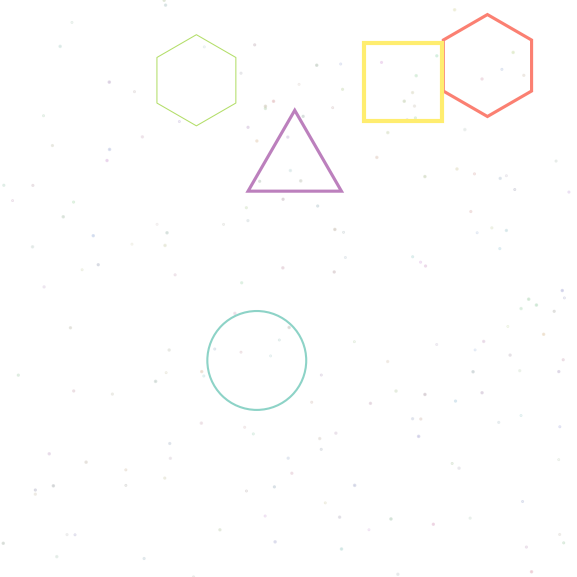[{"shape": "circle", "thickness": 1, "radius": 0.43, "center": [0.445, 0.375]}, {"shape": "hexagon", "thickness": 1.5, "radius": 0.44, "center": [0.844, 0.886]}, {"shape": "hexagon", "thickness": 0.5, "radius": 0.39, "center": [0.34, 0.86]}, {"shape": "triangle", "thickness": 1.5, "radius": 0.47, "center": [0.51, 0.715]}, {"shape": "square", "thickness": 2, "radius": 0.34, "center": [0.698, 0.858]}]